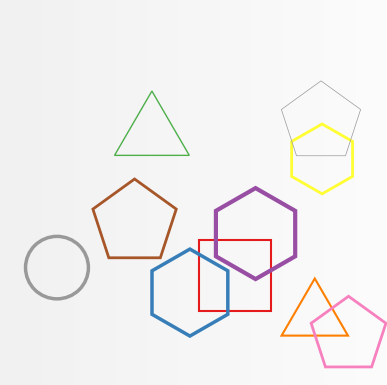[{"shape": "square", "thickness": 1.5, "radius": 0.46, "center": [0.605, 0.285]}, {"shape": "hexagon", "thickness": 2.5, "radius": 0.56, "center": [0.49, 0.24]}, {"shape": "triangle", "thickness": 1, "radius": 0.56, "center": [0.392, 0.652]}, {"shape": "hexagon", "thickness": 3, "radius": 0.59, "center": [0.659, 0.393]}, {"shape": "triangle", "thickness": 1.5, "radius": 0.49, "center": [0.812, 0.178]}, {"shape": "hexagon", "thickness": 2, "radius": 0.45, "center": [0.831, 0.587]}, {"shape": "pentagon", "thickness": 2, "radius": 0.57, "center": [0.347, 0.422]}, {"shape": "pentagon", "thickness": 2, "radius": 0.51, "center": [0.899, 0.129]}, {"shape": "pentagon", "thickness": 0.5, "radius": 0.54, "center": [0.828, 0.682]}, {"shape": "circle", "thickness": 2.5, "radius": 0.41, "center": [0.147, 0.305]}]